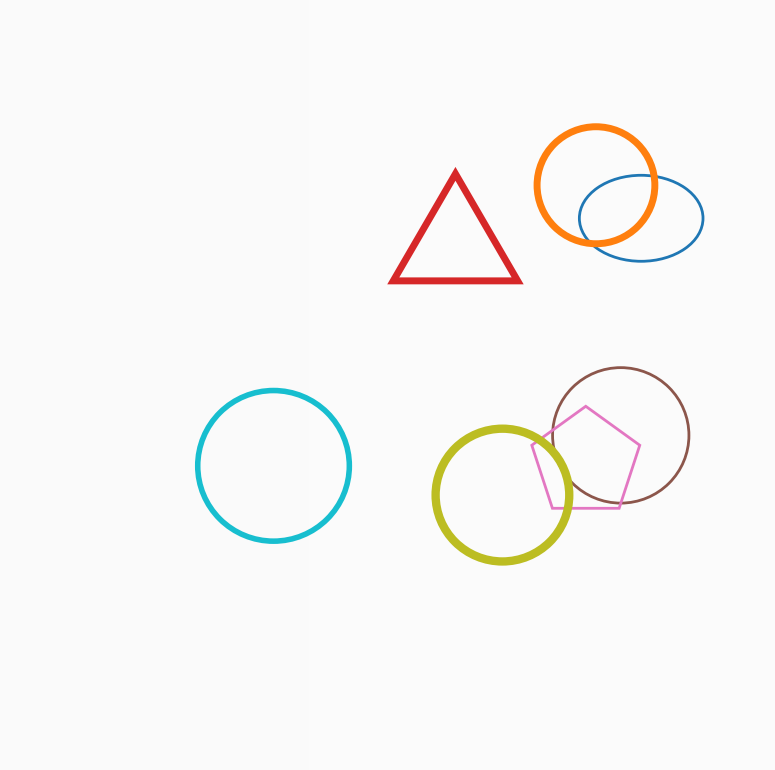[{"shape": "oval", "thickness": 1, "radius": 0.4, "center": [0.827, 0.717]}, {"shape": "circle", "thickness": 2.5, "radius": 0.38, "center": [0.769, 0.759]}, {"shape": "triangle", "thickness": 2.5, "radius": 0.46, "center": [0.588, 0.682]}, {"shape": "circle", "thickness": 1, "radius": 0.44, "center": [0.801, 0.435]}, {"shape": "pentagon", "thickness": 1, "radius": 0.37, "center": [0.756, 0.399]}, {"shape": "circle", "thickness": 3, "radius": 0.43, "center": [0.648, 0.357]}, {"shape": "circle", "thickness": 2, "radius": 0.49, "center": [0.353, 0.395]}]